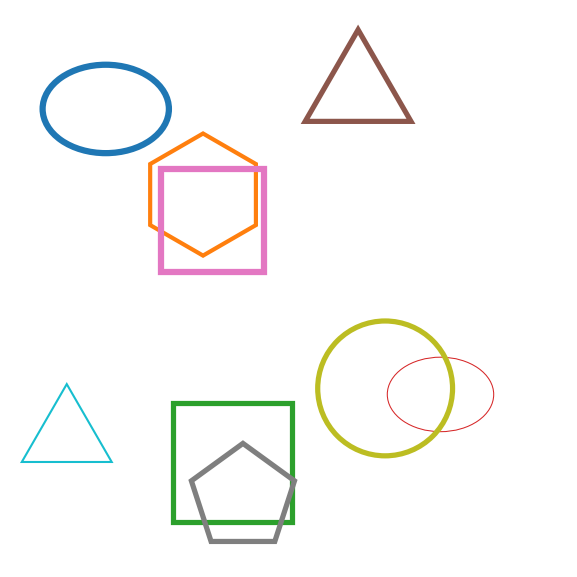[{"shape": "oval", "thickness": 3, "radius": 0.55, "center": [0.183, 0.81]}, {"shape": "hexagon", "thickness": 2, "radius": 0.53, "center": [0.352, 0.662]}, {"shape": "square", "thickness": 2.5, "radius": 0.52, "center": [0.402, 0.198]}, {"shape": "oval", "thickness": 0.5, "radius": 0.46, "center": [0.763, 0.316]}, {"shape": "triangle", "thickness": 2.5, "radius": 0.53, "center": [0.62, 0.842]}, {"shape": "square", "thickness": 3, "radius": 0.44, "center": [0.368, 0.617]}, {"shape": "pentagon", "thickness": 2.5, "radius": 0.47, "center": [0.421, 0.137]}, {"shape": "circle", "thickness": 2.5, "radius": 0.58, "center": [0.667, 0.327]}, {"shape": "triangle", "thickness": 1, "radius": 0.45, "center": [0.116, 0.244]}]